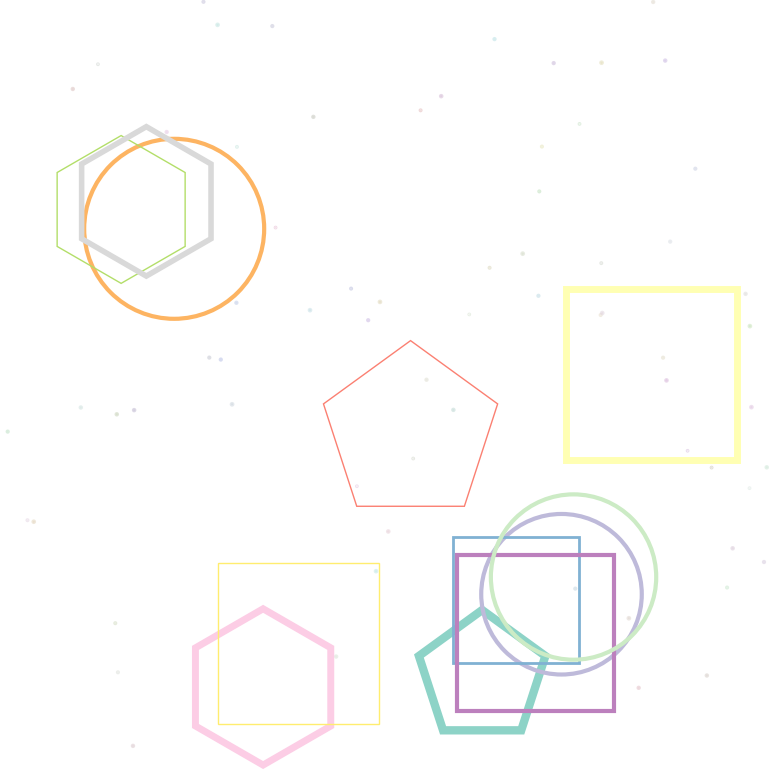[{"shape": "pentagon", "thickness": 3, "radius": 0.43, "center": [0.626, 0.121]}, {"shape": "square", "thickness": 2.5, "radius": 0.55, "center": [0.846, 0.514]}, {"shape": "circle", "thickness": 1.5, "radius": 0.52, "center": [0.729, 0.228]}, {"shape": "pentagon", "thickness": 0.5, "radius": 0.59, "center": [0.533, 0.439]}, {"shape": "square", "thickness": 1, "radius": 0.41, "center": [0.67, 0.221]}, {"shape": "circle", "thickness": 1.5, "radius": 0.58, "center": [0.226, 0.703]}, {"shape": "hexagon", "thickness": 0.5, "radius": 0.48, "center": [0.157, 0.728]}, {"shape": "hexagon", "thickness": 2.5, "radius": 0.51, "center": [0.342, 0.108]}, {"shape": "hexagon", "thickness": 2, "radius": 0.49, "center": [0.19, 0.738]}, {"shape": "square", "thickness": 1.5, "radius": 0.51, "center": [0.695, 0.178]}, {"shape": "circle", "thickness": 1.5, "radius": 0.54, "center": [0.745, 0.251]}, {"shape": "square", "thickness": 0.5, "radius": 0.52, "center": [0.388, 0.165]}]